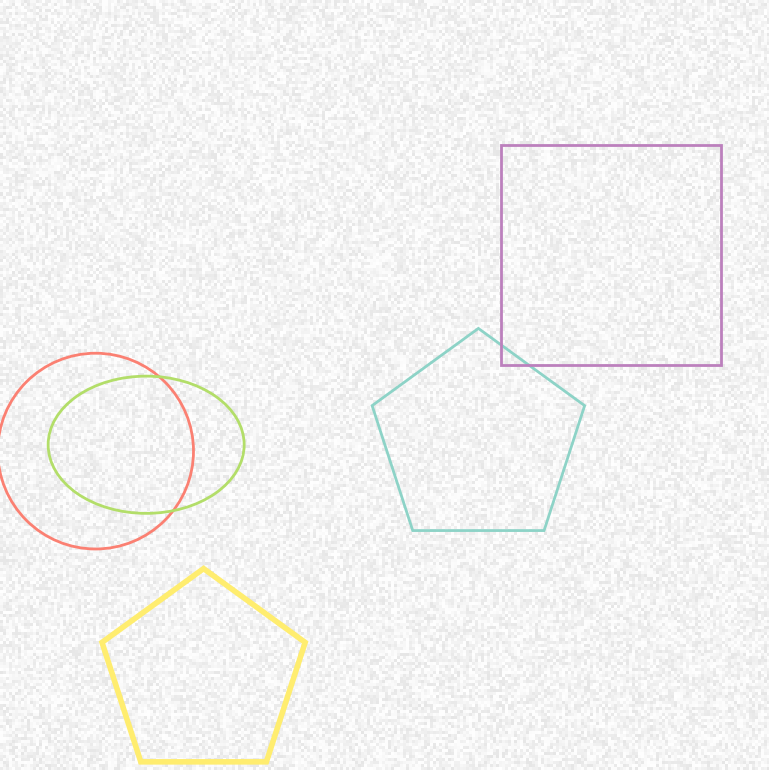[{"shape": "pentagon", "thickness": 1, "radius": 0.73, "center": [0.621, 0.428]}, {"shape": "circle", "thickness": 1, "radius": 0.64, "center": [0.124, 0.414]}, {"shape": "oval", "thickness": 1, "radius": 0.64, "center": [0.19, 0.422]}, {"shape": "square", "thickness": 1, "radius": 0.71, "center": [0.794, 0.668]}, {"shape": "pentagon", "thickness": 2, "radius": 0.69, "center": [0.264, 0.123]}]